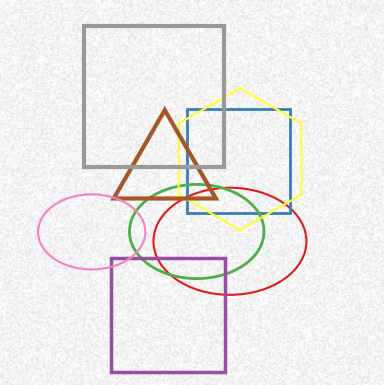[{"shape": "oval", "thickness": 1.5, "radius": 0.99, "center": [0.597, 0.373]}, {"shape": "square", "thickness": 2, "radius": 0.67, "center": [0.619, 0.582]}, {"shape": "oval", "thickness": 2, "radius": 0.87, "center": [0.511, 0.399]}, {"shape": "square", "thickness": 2.5, "radius": 0.74, "center": [0.437, 0.183]}, {"shape": "hexagon", "thickness": 1.5, "radius": 0.92, "center": [0.624, 0.587]}, {"shape": "triangle", "thickness": 3, "radius": 0.77, "center": [0.428, 0.561]}, {"shape": "oval", "thickness": 1.5, "radius": 0.7, "center": [0.238, 0.398]}, {"shape": "square", "thickness": 3, "radius": 0.91, "center": [0.399, 0.749]}]